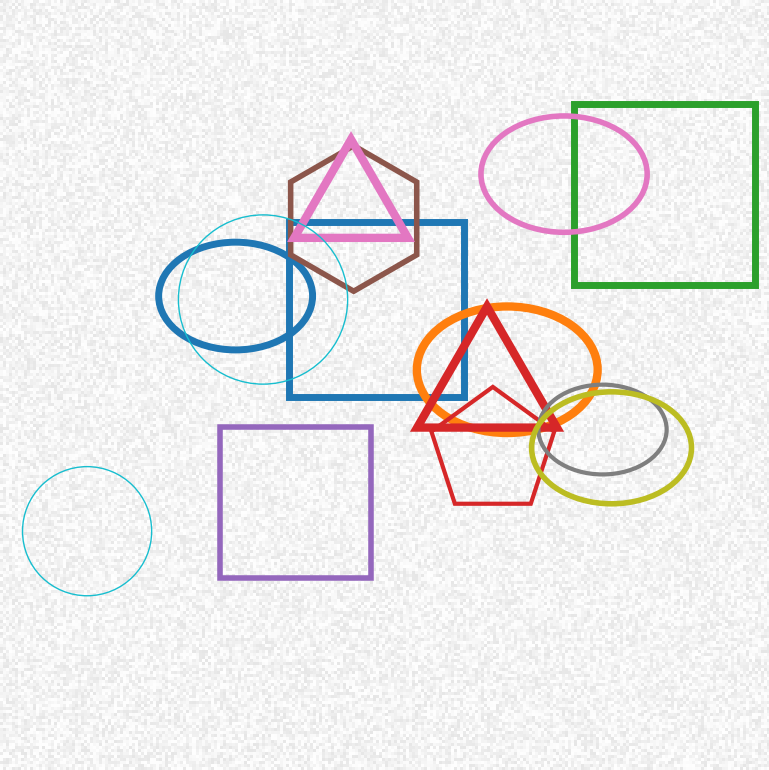[{"shape": "oval", "thickness": 2.5, "radius": 0.5, "center": [0.306, 0.616]}, {"shape": "square", "thickness": 2.5, "radius": 0.57, "center": [0.489, 0.598]}, {"shape": "oval", "thickness": 3, "radius": 0.59, "center": [0.659, 0.52]}, {"shape": "square", "thickness": 2.5, "radius": 0.59, "center": [0.863, 0.747]}, {"shape": "triangle", "thickness": 3, "radius": 0.52, "center": [0.633, 0.497]}, {"shape": "pentagon", "thickness": 1.5, "radius": 0.42, "center": [0.64, 0.414]}, {"shape": "square", "thickness": 2, "radius": 0.49, "center": [0.384, 0.347]}, {"shape": "hexagon", "thickness": 2, "radius": 0.47, "center": [0.459, 0.716]}, {"shape": "triangle", "thickness": 3, "radius": 0.43, "center": [0.456, 0.734]}, {"shape": "oval", "thickness": 2, "radius": 0.54, "center": [0.733, 0.774]}, {"shape": "oval", "thickness": 1.5, "radius": 0.42, "center": [0.782, 0.442]}, {"shape": "oval", "thickness": 2, "radius": 0.52, "center": [0.794, 0.418]}, {"shape": "circle", "thickness": 0.5, "radius": 0.55, "center": [0.342, 0.611]}, {"shape": "circle", "thickness": 0.5, "radius": 0.42, "center": [0.113, 0.31]}]